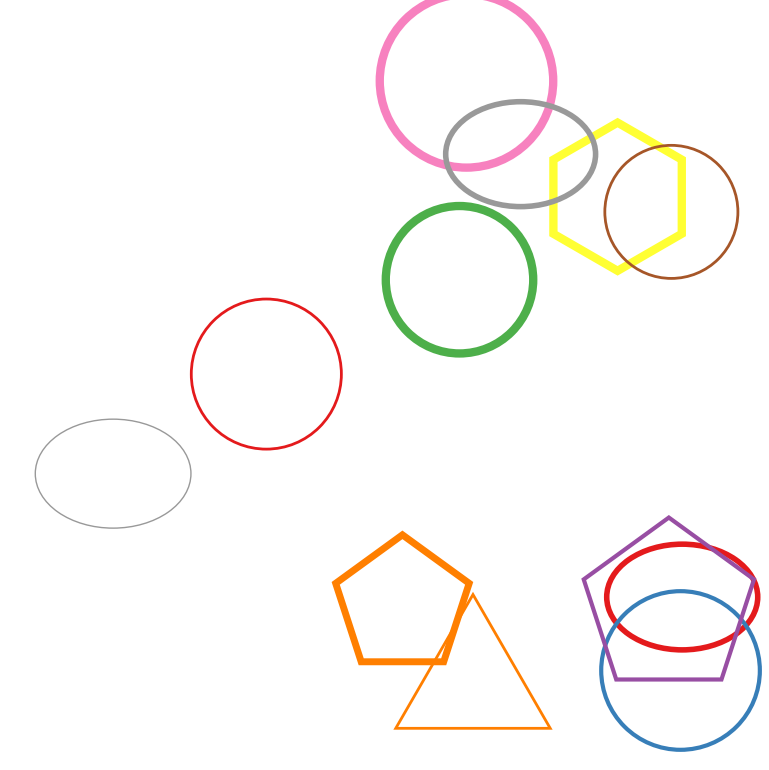[{"shape": "circle", "thickness": 1, "radius": 0.49, "center": [0.346, 0.514]}, {"shape": "oval", "thickness": 2, "radius": 0.49, "center": [0.886, 0.225]}, {"shape": "circle", "thickness": 1.5, "radius": 0.52, "center": [0.884, 0.129]}, {"shape": "circle", "thickness": 3, "radius": 0.48, "center": [0.597, 0.637]}, {"shape": "pentagon", "thickness": 1.5, "radius": 0.58, "center": [0.869, 0.212]}, {"shape": "pentagon", "thickness": 2.5, "radius": 0.46, "center": [0.523, 0.214]}, {"shape": "triangle", "thickness": 1, "radius": 0.58, "center": [0.614, 0.112]}, {"shape": "hexagon", "thickness": 3, "radius": 0.48, "center": [0.802, 0.745]}, {"shape": "circle", "thickness": 1, "radius": 0.43, "center": [0.872, 0.725]}, {"shape": "circle", "thickness": 3, "radius": 0.56, "center": [0.606, 0.895]}, {"shape": "oval", "thickness": 2, "radius": 0.49, "center": [0.676, 0.8]}, {"shape": "oval", "thickness": 0.5, "radius": 0.51, "center": [0.147, 0.385]}]